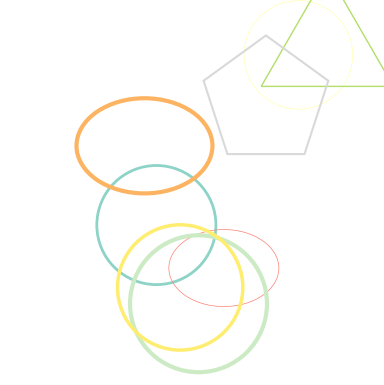[{"shape": "circle", "thickness": 2, "radius": 0.77, "center": [0.406, 0.415]}, {"shape": "circle", "thickness": 0.5, "radius": 0.71, "center": [0.775, 0.857]}, {"shape": "oval", "thickness": 0.5, "radius": 0.71, "center": [0.581, 0.304]}, {"shape": "oval", "thickness": 3, "radius": 0.88, "center": [0.375, 0.621]}, {"shape": "triangle", "thickness": 1, "radius": 0.99, "center": [0.85, 0.875]}, {"shape": "pentagon", "thickness": 1.5, "radius": 0.85, "center": [0.691, 0.738]}, {"shape": "circle", "thickness": 3, "radius": 0.89, "center": [0.516, 0.211]}, {"shape": "circle", "thickness": 2.5, "radius": 0.81, "center": [0.468, 0.253]}]